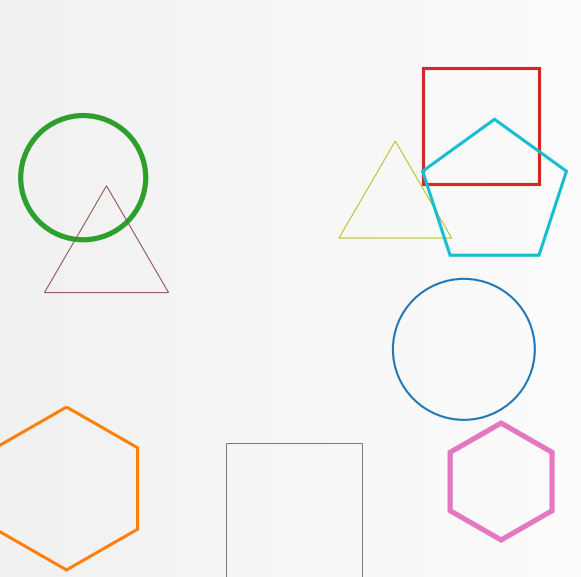[{"shape": "circle", "thickness": 1, "radius": 0.61, "center": [0.798, 0.394]}, {"shape": "hexagon", "thickness": 1.5, "radius": 0.71, "center": [0.115, 0.153]}, {"shape": "circle", "thickness": 2.5, "radius": 0.54, "center": [0.143, 0.692]}, {"shape": "square", "thickness": 1.5, "radius": 0.5, "center": [0.827, 0.781]}, {"shape": "triangle", "thickness": 0.5, "radius": 0.62, "center": [0.183, 0.554]}, {"shape": "hexagon", "thickness": 2.5, "radius": 0.51, "center": [0.862, 0.165]}, {"shape": "square", "thickness": 0.5, "radius": 0.59, "center": [0.506, 0.115]}, {"shape": "triangle", "thickness": 0.5, "radius": 0.56, "center": [0.68, 0.643]}, {"shape": "pentagon", "thickness": 1.5, "radius": 0.65, "center": [0.851, 0.662]}]